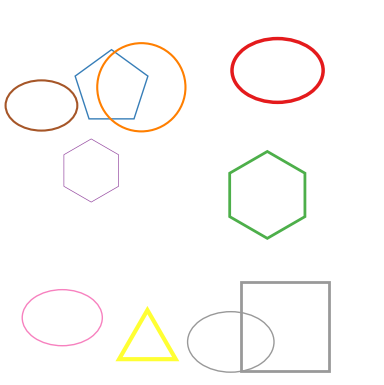[{"shape": "oval", "thickness": 2.5, "radius": 0.59, "center": [0.721, 0.817]}, {"shape": "pentagon", "thickness": 1, "radius": 0.5, "center": [0.29, 0.772]}, {"shape": "hexagon", "thickness": 2, "radius": 0.56, "center": [0.694, 0.494]}, {"shape": "hexagon", "thickness": 0.5, "radius": 0.41, "center": [0.237, 0.557]}, {"shape": "circle", "thickness": 1.5, "radius": 0.57, "center": [0.367, 0.773]}, {"shape": "triangle", "thickness": 3, "radius": 0.42, "center": [0.383, 0.11]}, {"shape": "oval", "thickness": 1.5, "radius": 0.47, "center": [0.108, 0.726]}, {"shape": "oval", "thickness": 1, "radius": 0.52, "center": [0.162, 0.175]}, {"shape": "square", "thickness": 2, "radius": 0.57, "center": [0.74, 0.152]}, {"shape": "oval", "thickness": 1, "radius": 0.56, "center": [0.599, 0.112]}]